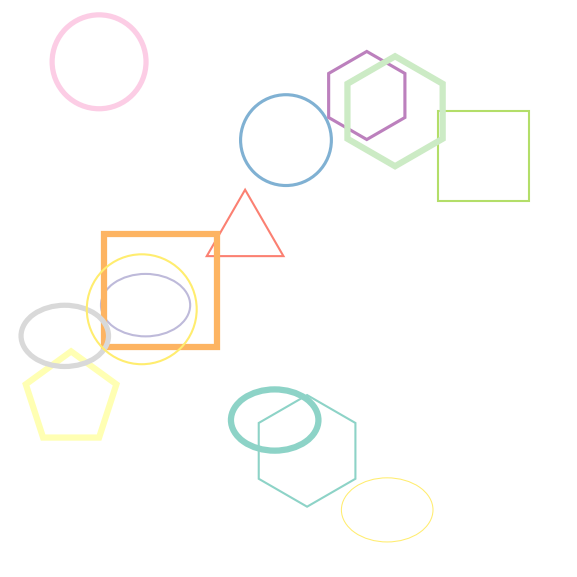[{"shape": "oval", "thickness": 3, "radius": 0.38, "center": [0.476, 0.272]}, {"shape": "hexagon", "thickness": 1, "radius": 0.48, "center": [0.532, 0.218]}, {"shape": "pentagon", "thickness": 3, "radius": 0.41, "center": [0.123, 0.308]}, {"shape": "oval", "thickness": 1, "radius": 0.39, "center": [0.252, 0.471]}, {"shape": "triangle", "thickness": 1, "radius": 0.38, "center": [0.424, 0.594]}, {"shape": "circle", "thickness": 1.5, "radius": 0.39, "center": [0.495, 0.757]}, {"shape": "square", "thickness": 3, "radius": 0.49, "center": [0.277, 0.496]}, {"shape": "square", "thickness": 1, "radius": 0.39, "center": [0.837, 0.729]}, {"shape": "circle", "thickness": 2.5, "radius": 0.41, "center": [0.172, 0.892]}, {"shape": "oval", "thickness": 2.5, "radius": 0.38, "center": [0.112, 0.418]}, {"shape": "hexagon", "thickness": 1.5, "radius": 0.38, "center": [0.635, 0.834]}, {"shape": "hexagon", "thickness": 3, "radius": 0.48, "center": [0.684, 0.806]}, {"shape": "circle", "thickness": 1, "radius": 0.48, "center": [0.245, 0.464]}, {"shape": "oval", "thickness": 0.5, "radius": 0.4, "center": [0.67, 0.116]}]